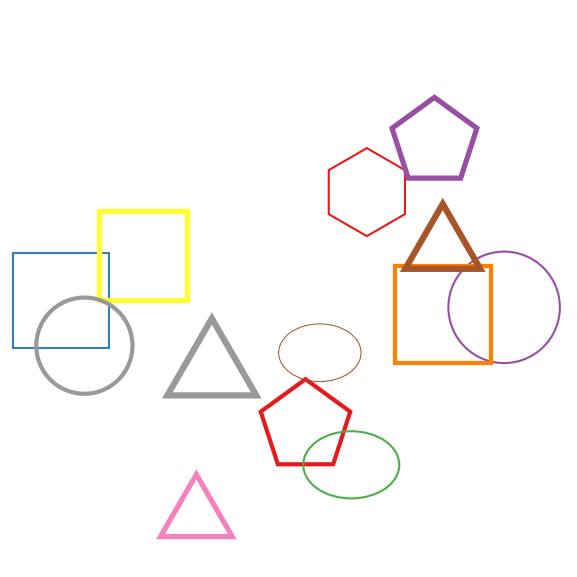[{"shape": "pentagon", "thickness": 2, "radius": 0.41, "center": [0.529, 0.261]}, {"shape": "hexagon", "thickness": 1, "radius": 0.38, "center": [0.635, 0.666]}, {"shape": "square", "thickness": 1, "radius": 0.41, "center": [0.106, 0.478]}, {"shape": "oval", "thickness": 1, "radius": 0.42, "center": [0.608, 0.194]}, {"shape": "pentagon", "thickness": 2.5, "radius": 0.39, "center": [0.752, 0.753]}, {"shape": "circle", "thickness": 1, "radius": 0.48, "center": [0.873, 0.467]}, {"shape": "square", "thickness": 2, "radius": 0.42, "center": [0.767, 0.454]}, {"shape": "square", "thickness": 2.5, "radius": 0.38, "center": [0.248, 0.556]}, {"shape": "oval", "thickness": 0.5, "radius": 0.36, "center": [0.554, 0.388]}, {"shape": "triangle", "thickness": 3, "radius": 0.37, "center": [0.767, 0.571]}, {"shape": "triangle", "thickness": 2.5, "radius": 0.36, "center": [0.34, 0.106]}, {"shape": "triangle", "thickness": 3, "radius": 0.44, "center": [0.367, 0.359]}, {"shape": "circle", "thickness": 2, "radius": 0.42, "center": [0.146, 0.401]}]